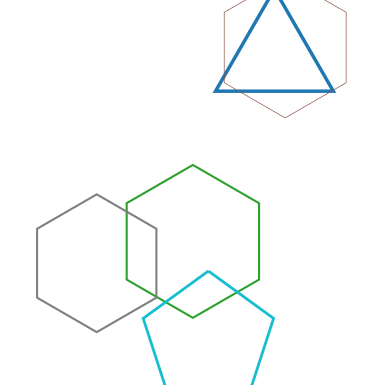[{"shape": "triangle", "thickness": 2.5, "radius": 0.88, "center": [0.713, 0.851]}, {"shape": "hexagon", "thickness": 1.5, "radius": 0.99, "center": [0.501, 0.373]}, {"shape": "hexagon", "thickness": 0.5, "radius": 0.91, "center": [0.741, 0.877]}, {"shape": "hexagon", "thickness": 1.5, "radius": 0.89, "center": [0.251, 0.316]}, {"shape": "pentagon", "thickness": 2, "radius": 0.89, "center": [0.541, 0.118]}]